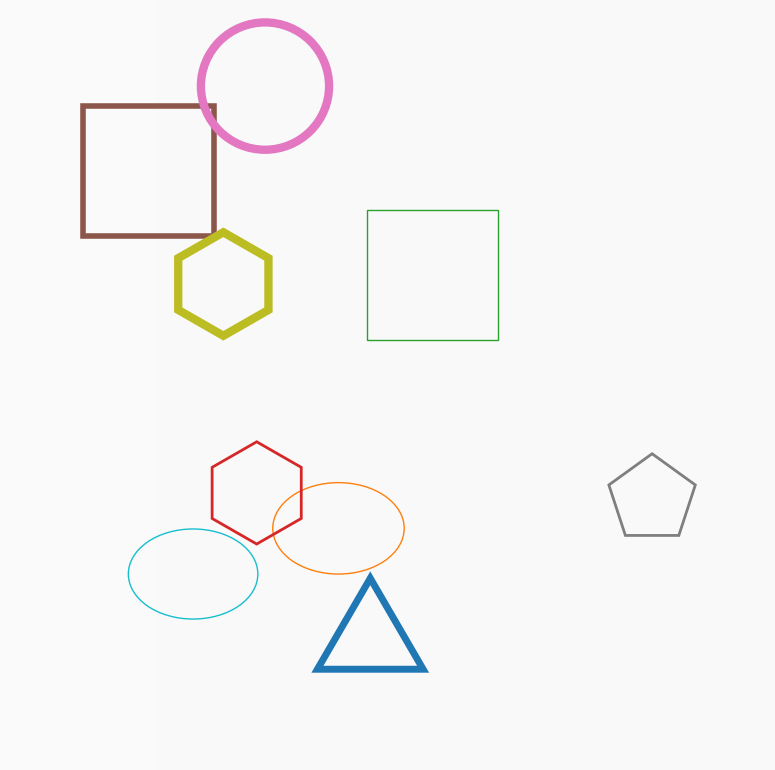[{"shape": "triangle", "thickness": 2.5, "radius": 0.39, "center": [0.478, 0.17]}, {"shape": "oval", "thickness": 0.5, "radius": 0.42, "center": [0.437, 0.314]}, {"shape": "square", "thickness": 0.5, "radius": 0.42, "center": [0.558, 0.643]}, {"shape": "hexagon", "thickness": 1, "radius": 0.33, "center": [0.331, 0.36]}, {"shape": "square", "thickness": 2, "radius": 0.42, "center": [0.191, 0.778]}, {"shape": "circle", "thickness": 3, "radius": 0.41, "center": [0.342, 0.888]}, {"shape": "pentagon", "thickness": 1, "radius": 0.29, "center": [0.841, 0.352]}, {"shape": "hexagon", "thickness": 3, "radius": 0.34, "center": [0.288, 0.631]}, {"shape": "oval", "thickness": 0.5, "radius": 0.42, "center": [0.249, 0.255]}]